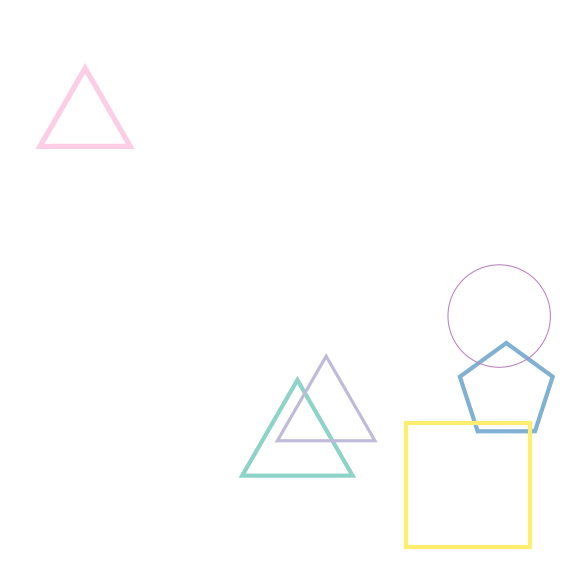[{"shape": "triangle", "thickness": 2, "radius": 0.55, "center": [0.515, 0.231]}, {"shape": "triangle", "thickness": 1.5, "radius": 0.49, "center": [0.565, 0.285]}, {"shape": "pentagon", "thickness": 2, "radius": 0.42, "center": [0.877, 0.321]}, {"shape": "triangle", "thickness": 2.5, "radius": 0.45, "center": [0.147, 0.791]}, {"shape": "circle", "thickness": 0.5, "radius": 0.44, "center": [0.864, 0.452]}, {"shape": "square", "thickness": 2, "radius": 0.54, "center": [0.81, 0.159]}]